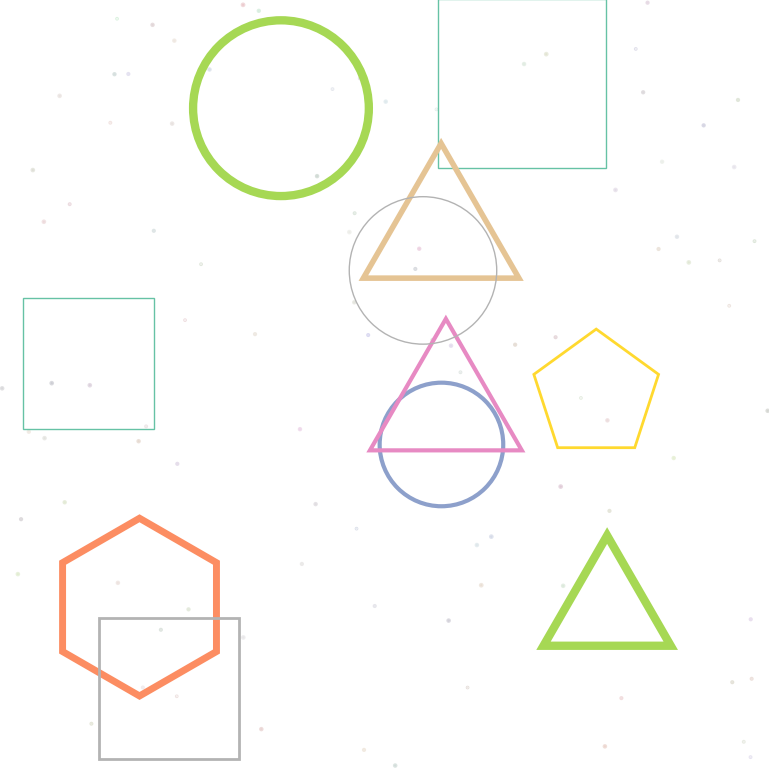[{"shape": "square", "thickness": 0.5, "radius": 0.42, "center": [0.115, 0.528]}, {"shape": "square", "thickness": 0.5, "radius": 0.55, "center": [0.678, 0.891]}, {"shape": "hexagon", "thickness": 2.5, "radius": 0.58, "center": [0.181, 0.212]}, {"shape": "circle", "thickness": 1.5, "radius": 0.4, "center": [0.573, 0.423]}, {"shape": "triangle", "thickness": 1.5, "radius": 0.57, "center": [0.579, 0.472]}, {"shape": "circle", "thickness": 3, "radius": 0.57, "center": [0.365, 0.859]}, {"shape": "triangle", "thickness": 3, "radius": 0.48, "center": [0.788, 0.209]}, {"shape": "pentagon", "thickness": 1, "radius": 0.43, "center": [0.774, 0.487]}, {"shape": "triangle", "thickness": 2, "radius": 0.58, "center": [0.573, 0.697]}, {"shape": "circle", "thickness": 0.5, "radius": 0.48, "center": [0.549, 0.649]}, {"shape": "square", "thickness": 1, "radius": 0.45, "center": [0.219, 0.106]}]